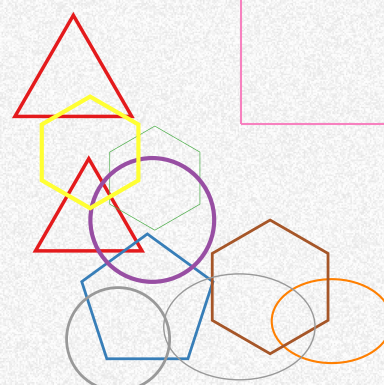[{"shape": "triangle", "thickness": 2.5, "radius": 0.88, "center": [0.191, 0.785]}, {"shape": "triangle", "thickness": 2.5, "radius": 0.8, "center": [0.231, 0.428]}, {"shape": "pentagon", "thickness": 2, "radius": 0.9, "center": [0.383, 0.213]}, {"shape": "hexagon", "thickness": 0.5, "radius": 0.68, "center": [0.402, 0.537]}, {"shape": "circle", "thickness": 3, "radius": 0.8, "center": [0.396, 0.429]}, {"shape": "oval", "thickness": 1.5, "radius": 0.78, "center": [0.861, 0.166]}, {"shape": "hexagon", "thickness": 3, "radius": 0.72, "center": [0.234, 0.604]}, {"shape": "hexagon", "thickness": 2, "radius": 0.87, "center": [0.702, 0.255]}, {"shape": "square", "thickness": 1.5, "radius": 0.95, "center": [0.817, 0.868]}, {"shape": "circle", "thickness": 2, "radius": 0.67, "center": [0.307, 0.119]}, {"shape": "oval", "thickness": 1, "radius": 0.98, "center": [0.622, 0.151]}]